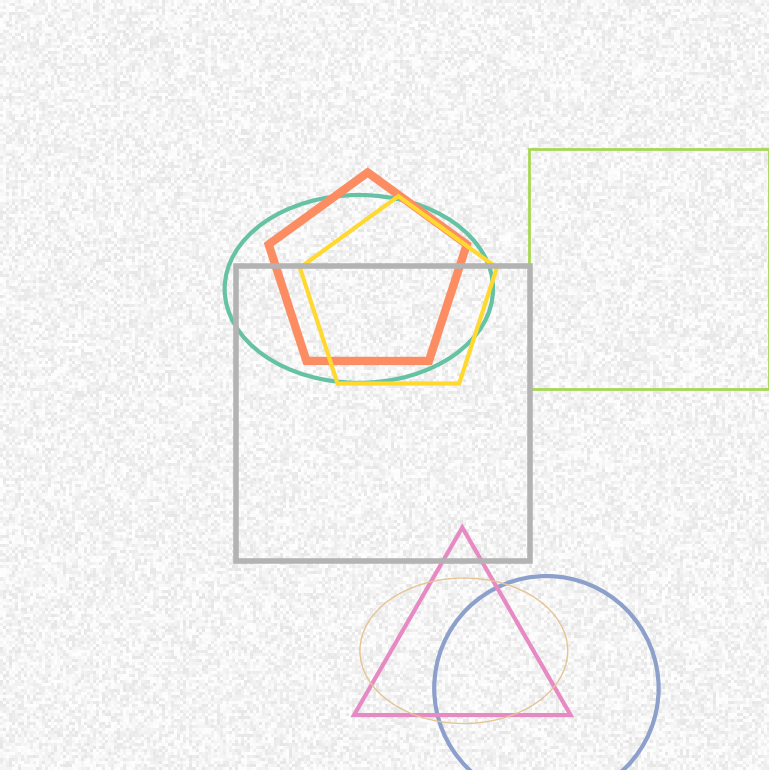[{"shape": "oval", "thickness": 1.5, "radius": 0.87, "center": [0.466, 0.625]}, {"shape": "pentagon", "thickness": 3, "radius": 0.68, "center": [0.478, 0.641]}, {"shape": "circle", "thickness": 1.5, "radius": 0.73, "center": [0.71, 0.106]}, {"shape": "triangle", "thickness": 1.5, "radius": 0.81, "center": [0.6, 0.153]}, {"shape": "square", "thickness": 1, "radius": 0.78, "center": [0.843, 0.651]}, {"shape": "pentagon", "thickness": 1.5, "radius": 0.67, "center": [0.517, 0.611]}, {"shape": "oval", "thickness": 0.5, "radius": 0.67, "center": [0.602, 0.155]}, {"shape": "square", "thickness": 2, "radius": 0.96, "center": [0.498, 0.463]}]